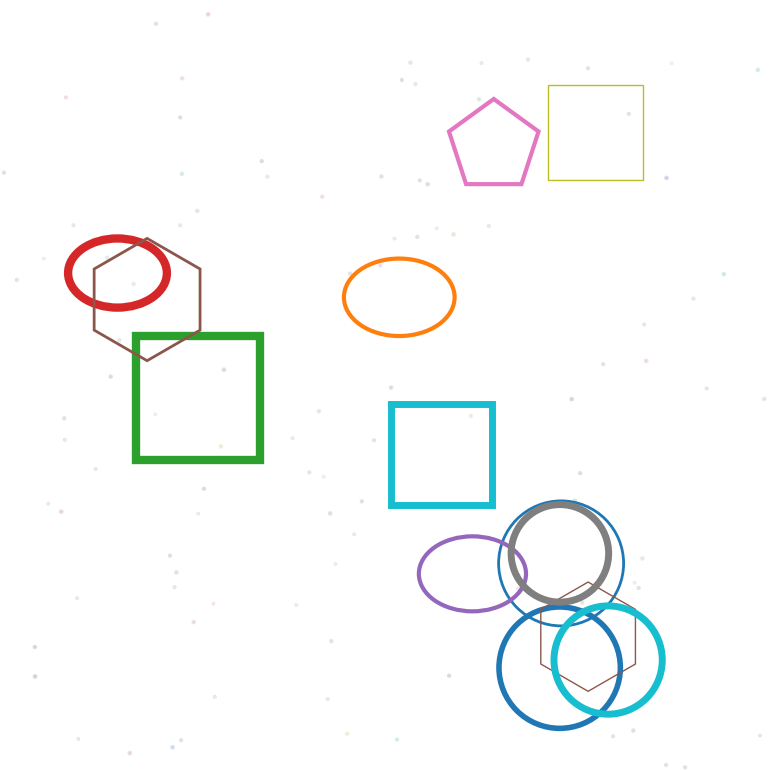[{"shape": "circle", "thickness": 2, "radius": 0.39, "center": [0.727, 0.133]}, {"shape": "circle", "thickness": 1, "radius": 0.41, "center": [0.729, 0.268]}, {"shape": "oval", "thickness": 1.5, "radius": 0.36, "center": [0.519, 0.614]}, {"shape": "square", "thickness": 3, "radius": 0.4, "center": [0.257, 0.484]}, {"shape": "oval", "thickness": 3, "radius": 0.32, "center": [0.153, 0.645]}, {"shape": "oval", "thickness": 1.5, "radius": 0.35, "center": [0.614, 0.255]}, {"shape": "hexagon", "thickness": 1, "radius": 0.4, "center": [0.191, 0.611]}, {"shape": "hexagon", "thickness": 0.5, "radius": 0.35, "center": [0.764, 0.173]}, {"shape": "pentagon", "thickness": 1.5, "radius": 0.31, "center": [0.641, 0.81]}, {"shape": "circle", "thickness": 2.5, "radius": 0.32, "center": [0.727, 0.281]}, {"shape": "square", "thickness": 0.5, "radius": 0.31, "center": [0.774, 0.828]}, {"shape": "square", "thickness": 2.5, "radius": 0.33, "center": [0.573, 0.41]}, {"shape": "circle", "thickness": 2.5, "radius": 0.35, "center": [0.79, 0.143]}]